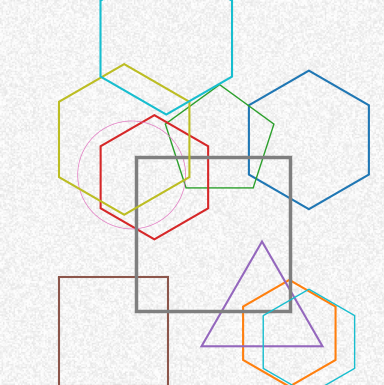[{"shape": "hexagon", "thickness": 1.5, "radius": 0.9, "center": [0.802, 0.637]}, {"shape": "hexagon", "thickness": 1.5, "radius": 0.69, "center": [0.751, 0.134]}, {"shape": "pentagon", "thickness": 1, "radius": 0.74, "center": [0.57, 0.632]}, {"shape": "hexagon", "thickness": 1.5, "radius": 0.81, "center": [0.401, 0.54]}, {"shape": "triangle", "thickness": 1.5, "radius": 0.91, "center": [0.681, 0.191]}, {"shape": "square", "thickness": 1.5, "radius": 0.71, "center": [0.294, 0.14]}, {"shape": "circle", "thickness": 0.5, "radius": 0.7, "center": [0.342, 0.546]}, {"shape": "square", "thickness": 2.5, "radius": 1.0, "center": [0.553, 0.392]}, {"shape": "hexagon", "thickness": 1.5, "radius": 0.98, "center": [0.323, 0.638]}, {"shape": "hexagon", "thickness": 1, "radius": 0.69, "center": [0.802, 0.112]}, {"shape": "hexagon", "thickness": 1.5, "radius": 0.99, "center": [0.432, 0.9]}]